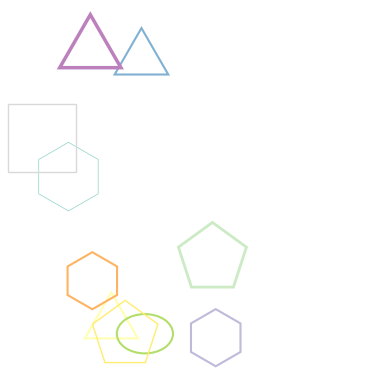[{"shape": "hexagon", "thickness": 0.5, "radius": 0.45, "center": [0.178, 0.541]}, {"shape": "triangle", "thickness": 1.5, "radius": 0.4, "center": [0.289, 0.161]}, {"shape": "hexagon", "thickness": 1.5, "radius": 0.37, "center": [0.56, 0.123]}, {"shape": "triangle", "thickness": 1.5, "radius": 0.4, "center": [0.367, 0.847]}, {"shape": "hexagon", "thickness": 1.5, "radius": 0.37, "center": [0.24, 0.271]}, {"shape": "oval", "thickness": 1.5, "radius": 0.36, "center": [0.376, 0.133]}, {"shape": "square", "thickness": 1, "radius": 0.44, "center": [0.11, 0.641]}, {"shape": "triangle", "thickness": 2.5, "radius": 0.46, "center": [0.235, 0.87]}, {"shape": "pentagon", "thickness": 2, "radius": 0.46, "center": [0.552, 0.329]}, {"shape": "pentagon", "thickness": 1, "radius": 0.45, "center": [0.325, 0.13]}]